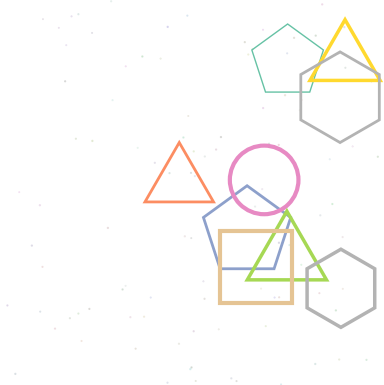[{"shape": "pentagon", "thickness": 1, "radius": 0.49, "center": [0.747, 0.84]}, {"shape": "triangle", "thickness": 2, "radius": 0.51, "center": [0.466, 0.527]}, {"shape": "pentagon", "thickness": 2, "radius": 0.6, "center": [0.642, 0.398]}, {"shape": "circle", "thickness": 3, "radius": 0.45, "center": [0.686, 0.533]}, {"shape": "triangle", "thickness": 2.5, "radius": 0.59, "center": [0.745, 0.333]}, {"shape": "triangle", "thickness": 2.5, "radius": 0.53, "center": [0.896, 0.844]}, {"shape": "square", "thickness": 3, "radius": 0.47, "center": [0.664, 0.306]}, {"shape": "hexagon", "thickness": 2.5, "radius": 0.51, "center": [0.885, 0.251]}, {"shape": "hexagon", "thickness": 2, "radius": 0.59, "center": [0.883, 0.747]}]